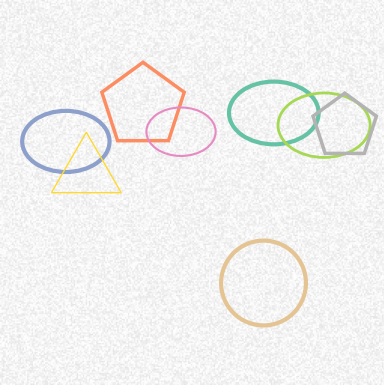[{"shape": "oval", "thickness": 3, "radius": 0.58, "center": [0.711, 0.707]}, {"shape": "pentagon", "thickness": 2.5, "radius": 0.56, "center": [0.371, 0.726]}, {"shape": "oval", "thickness": 3, "radius": 0.57, "center": [0.171, 0.633]}, {"shape": "oval", "thickness": 1.5, "radius": 0.45, "center": [0.47, 0.658]}, {"shape": "oval", "thickness": 2, "radius": 0.6, "center": [0.842, 0.675]}, {"shape": "triangle", "thickness": 1, "radius": 0.52, "center": [0.224, 0.552]}, {"shape": "circle", "thickness": 3, "radius": 0.55, "center": [0.684, 0.265]}, {"shape": "pentagon", "thickness": 2.5, "radius": 0.43, "center": [0.895, 0.672]}]